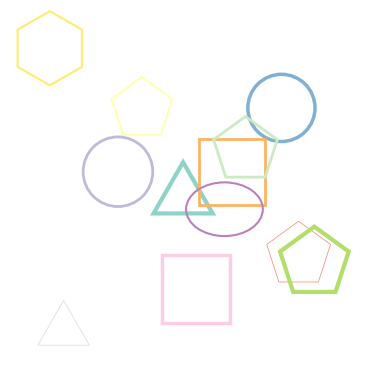[{"shape": "triangle", "thickness": 3, "radius": 0.44, "center": [0.476, 0.49]}, {"shape": "pentagon", "thickness": 1.5, "radius": 0.41, "center": [0.369, 0.717]}, {"shape": "circle", "thickness": 2, "radius": 0.45, "center": [0.306, 0.554]}, {"shape": "pentagon", "thickness": 0.5, "radius": 0.44, "center": [0.776, 0.338]}, {"shape": "circle", "thickness": 2.5, "radius": 0.44, "center": [0.731, 0.72]}, {"shape": "square", "thickness": 2, "radius": 0.43, "center": [0.603, 0.553]}, {"shape": "pentagon", "thickness": 3, "radius": 0.47, "center": [0.817, 0.318]}, {"shape": "square", "thickness": 2.5, "radius": 0.44, "center": [0.509, 0.249]}, {"shape": "triangle", "thickness": 0.5, "radius": 0.39, "center": [0.165, 0.142]}, {"shape": "oval", "thickness": 1.5, "radius": 0.5, "center": [0.583, 0.457]}, {"shape": "pentagon", "thickness": 2, "radius": 0.44, "center": [0.638, 0.61]}, {"shape": "hexagon", "thickness": 1.5, "radius": 0.48, "center": [0.129, 0.875]}]